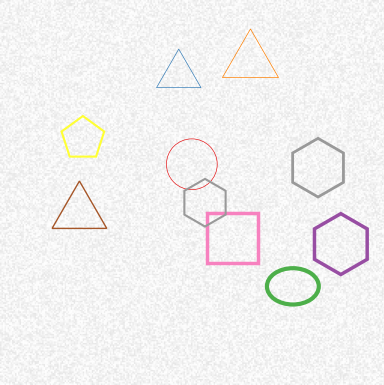[{"shape": "circle", "thickness": 0.5, "radius": 0.33, "center": [0.498, 0.573]}, {"shape": "triangle", "thickness": 0.5, "radius": 0.33, "center": [0.464, 0.806]}, {"shape": "oval", "thickness": 3, "radius": 0.34, "center": [0.761, 0.256]}, {"shape": "hexagon", "thickness": 2.5, "radius": 0.4, "center": [0.885, 0.366]}, {"shape": "triangle", "thickness": 0.5, "radius": 0.42, "center": [0.651, 0.841]}, {"shape": "pentagon", "thickness": 1.5, "radius": 0.29, "center": [0.215, 0.64]}, {"shape": "triangle", "thickness": 1, "radius": 0.41, "center": [0.206, 0.448]}, {"shape": "square", "thickness": 2.5, "radius": 0.33, "center": [0.605, 0.382]}, {"shape": "hexagon", "thickness": 1.5, "radius": 0.31, "center": [0.532, 0.474]}, {"shape": "hexagon", "thickness": 2, "radius": 0.38, "center": [0.826, 0.564]}]